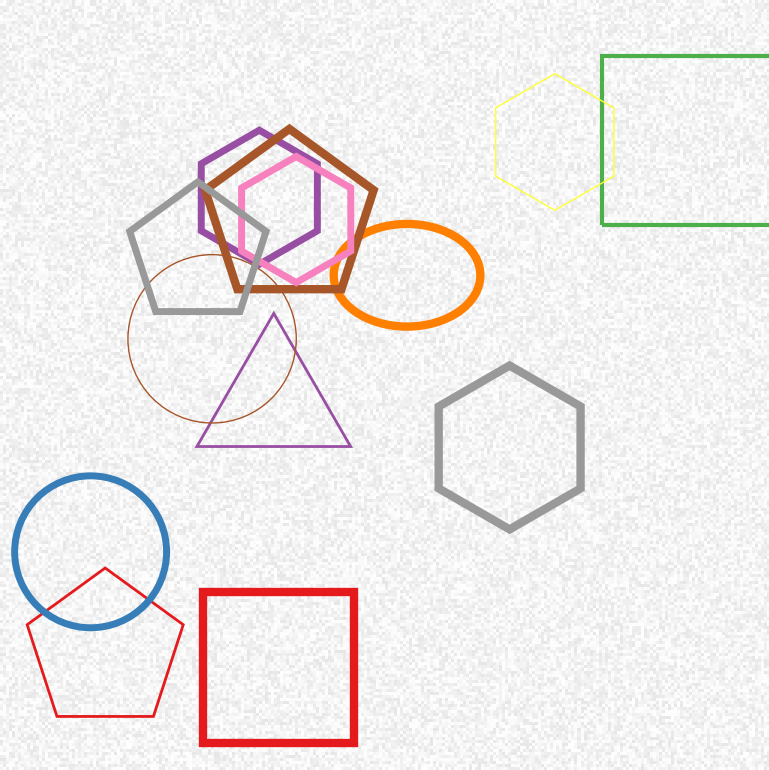[{"shape": "square", "thickness": 3, "radius": 0.49, "center": [0.361, 0.133]}, {"shape": "pentagon", "thickness": 1, "radius": 0.53, "center": [0.137, 0.156]}, {"shape": "circle", "thickness": 2.5, "radius": 0.49, "center": [0.118, 0.283]}, {"shape": "square", "thickness": 1.5, "radius": 0.55, "center": [0.891, 0.818]}, {"shape": "hexagon", "thickness": 2.5, "radius": 0.44, "center": [0.337, 0.744]}, {"shape": "triangle", "thickness": 1, "radius": 0.58, "center": [0.356, 0.478]}, {"shape": "oval", "thickness": 3, "radius": 0.48, "center": [0.529, 0.643]}, {"shape": "hexagon", "thickness": 0.5, "radius": 0.44, "center": [0.72, 0.816]}, {"shape": "circle", "thickness": 0.5, "radius": 0.55, "center": [0.275, 0.56]}, {"shape": "pentagon", "thickness": 3, "radius": 0.58, "center": [0.376, 0.718]}, {"shape": "hexagon", "thickness": 2.5, "radius": 0.41, "center": [0.385, 0.715]}, {"shape": "hexagon", "thickness": 3, "radius": 0.53, "center": [0.662, 0.419]}, {"shape": "pentagon", "thickness": 2.5, "radius": 0.47, "center": [0.257, 0.671]}]